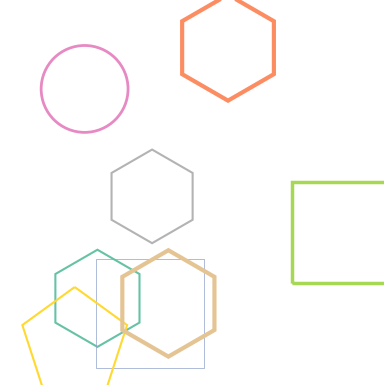[{"shape": "hexagon", "thickness": 1.5, "radius": 0.63, "center": [0.253, 0.225]}, {"shape": "hexagon", "thickness": 3, "radius": 0.69, "center": [0.592, 0.876]}, {"shape": "square", "thickness": 0.5, "radius": 0.7, "center": [0.389, 0.186]}, {"shape": "circle", "thickness": 2, "radius": 0.56, "center": [0.22, 0.769]}, {"shape": "square", "thickness": 2.5, "radius": 0.65, "center": [0.889, 0.396]}, {"shape": "pentagon", "thickness": 1.5, "radius": 0.72, "center": [0.194, 0.111]}, {"shape": "hexagon", "thickness": 3, "radius": 0.69, "center": [0.437, 0.212]}, {"shape": "hexagon", "thickness": 1.5, "radius": 0.61, "center": [0.395, 0.49]}]